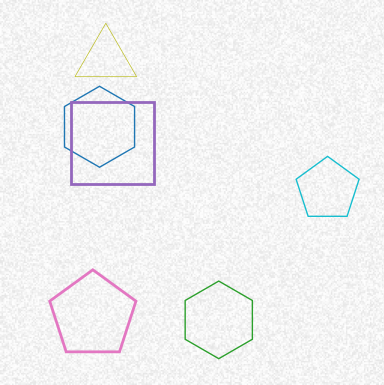[{"shape": "hexagon", "thickness": 1, "radius": 0.53, "center": [0.259, 0.671]}, {"shape": "hexagon", "thickness": 1, "radius": 0.5, "center": [0.568, 0.169]}, {"shape": "square", "thickness": 2, "radius": 0.54, "center": [0.292, 0.628]}, {"shape": "pentagon", "thickness": 2, "radius": 0.59, "center": [0.241, 0.181]}, {"shape": "triangle", "thickness": 0.5, "radius": 0.46, "center": [0.275, 0.847]}, {"shape": "pentagon", "thickness": 1, "radius": 0.43, "center": [0.851, 0.508]}]